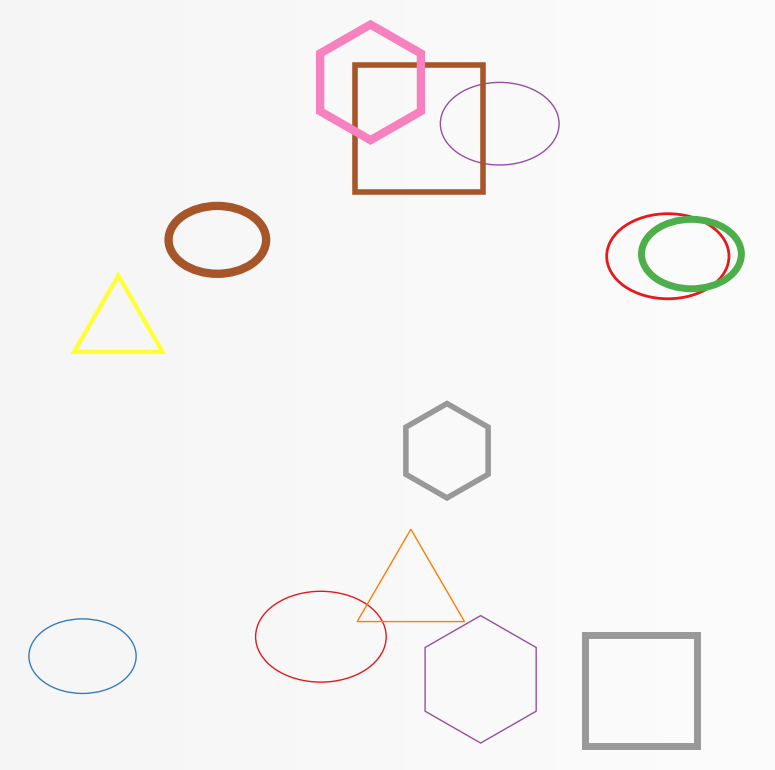[{"shape": "oval", "thickness": 0.5, "radius": 0.42, "center": [0.414, 0.173]}, {"shape": "oval", "thickness": 1, "radius": 0.39, "center": [0.862, 0.667]}, {"shape": "oval", "thickness": 0.5, "radius": 0.35, "center": [0.106, 0.148]}, {"shape": "oval", "thickness": 2.5, "radius": 0.32, "center": [0.892, 0.67]}, {"shape": "hexagon", "thickness": 0.5, "radius": 0.41, "center": [0.62, 0.118]}, {"shape": "oval", "thickness": 0.5, "radius": 0.38, "center": [0.645, 0.839]}, {"shape": "triangle", "thickness": 0.5, "radius": 0.4, "center": [0.53, 0.233]}, {"shape": "triangle", "thickness": 1.5, "radius": 0.33, "center": [0.153, 0.576]}, {"shape": "oval", "thickness": 3, "radius": 0.31, "center": [0.28, 0.689]}, {"shape": "square", "thickness": 2, "radius": 0.41, "center": [0.541, 0.833]}, {"shape": "hexagon", "thickness": 3, "radius": 0.38, "center": [0.478, 0.893]}, {"shape": "square", "thickness": 2.5, "radius": 0.36, "center": [0.827, 0.103]}, {"shape": "hexagon", "thickness": 2, "radius": 0.31, "center": [0.577, 0.415]}]